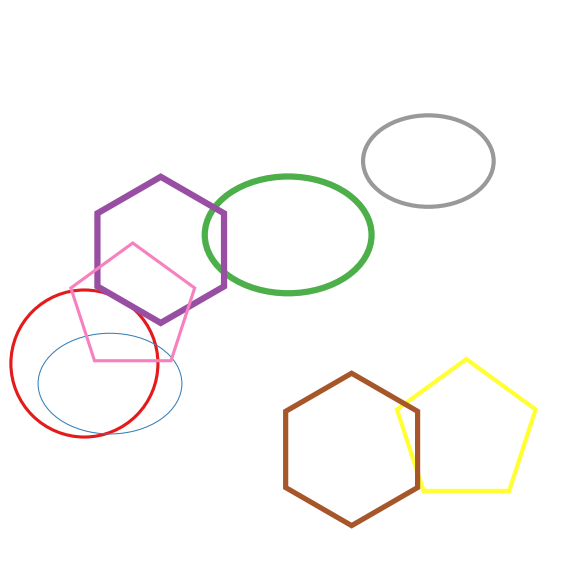[{"shape": "circle", "thickness": 1.5, "radius": 0.64, "center": [0.146, 0.37]}, {"shape": "oval", "thickness": 0.5, "radius": 0.62, "center": [0.19, 0.335]}, {"shape": "oval", "thickness": 3, "radius": 0.72, "center": [0.499, 0.592]}, {"shape": "hexagon", "thickness": 3, "radius": 0.63, "center": [0.278, 0.566]}, {"shape": "pentagon", "thickness": 2, "radius": 0.63, "center": [0.807, 0.251]}, {"shape": "hexagon", "thickness": 2.5, "radius": 0.66, "center": [0.609, 0.221]}, {"shape": "pentagon", "thickness": 1.5, "radius": 0.56, "center": [0.23, 0.466]}, {"shape": "oval", "thickness": 2, "radius": 0.57, "center": [0.742, 0.72]}]